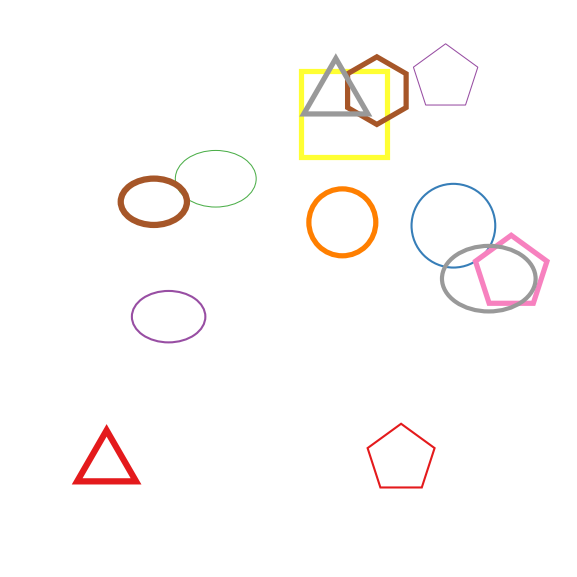[{"shape": "pentagon", "thickness": 1, "radius": 0.3, "center": [0.695, 0.204]}, {"shape": "triangle", "thickness": 3, "radius": 0.29, "center": [0.185, 0.195]}, {"shape": "circle", "thickness": 1, "radius": 0.36, "center": [0.785, 0.608]}, {"shape": "oval", "thickness": 0.5, "radius": 0.35, "center": [0.374, 0.69]}, {"shape": "pentagon", "thickness": 0.5, "radius": 0.29, "center": [0.772, 0.865]}, {"shape": "oval", "thickness": 1, "radius": 0.32, "center": [0.292, 0.451]}, {"shape": "circle", "thickness": 2.5, "radius": 0.29, "center": [0.593, 0.614]}, {"shape": "square", "thickness": 2.5, "radius": 0.37, "center": [0.596, 0.801]}, {"shape": "hexagon", "thickness": 2.5, "radius": 0.29, "center": [0.653, 0.842]}, {"shape": "oval", "thickness": 3, "radius": 0.29, "center": [0.266, 0.65]}, {"shape": "pentagon", "thickness": 2.5, "radius": 0.33, "center": [0.885, 0.527]}, {"shape": "triangle", "thickness": 2.5, "radius": 0.32, "center": [0.581, 0.834]}, {"shape": "oval", "thickness": 2, "radius": 0.41, "center": [0.846, 0.517]}]